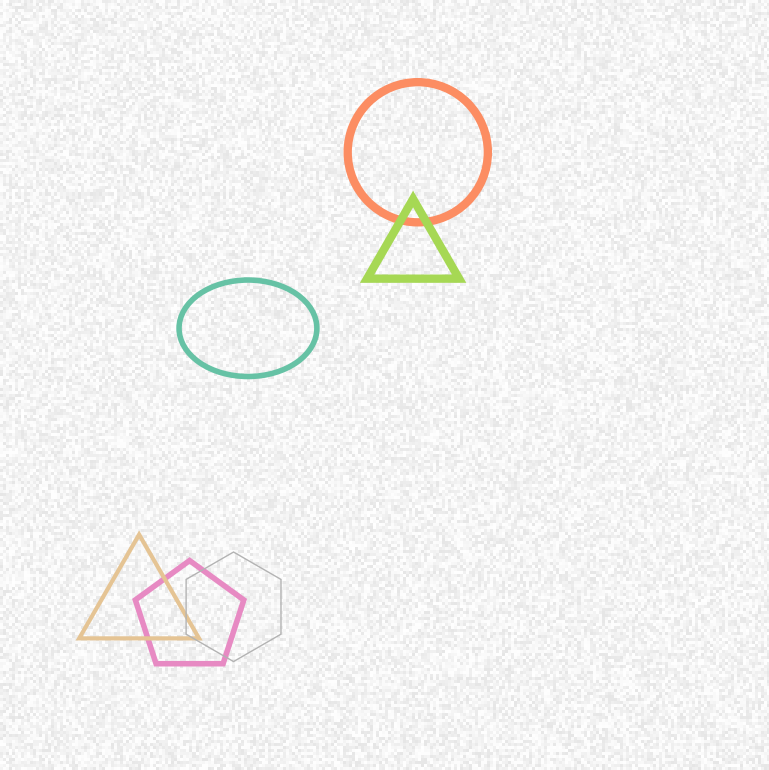[{"shape": "oval", "thickness": 2, "radius": 0.45, "center": [0.322, 0.574]}, {"shape": "circle", "thickness": 3, "radius": 0.46, "center": [0.543, 0.802]}, {"shape": "pentagon", "thickness": 2, "radius": 0.37, "center": [0.246, 0.198]}, {"shape": "triangle", "thickness": 3, "radius": 0.34, "center": [0.536, 0.673]}, {"shape": "triangle", "thickness": 1.5, "radius": 0.45, "center": [0.181, 0.216]}, {"shape": "hexagon", "thickness": 0.5, "radius": 0.36, "center": [0.303, 0.212]}]